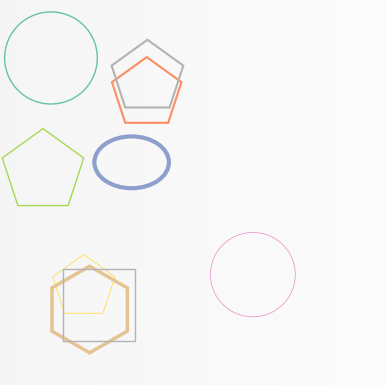[{"shape": "circle", "thickness": 1, "radius": 0.6, "center": [0.132, 0.849]}, {"shape": "pentagon", "thickness": 1.5, "radius": 0.47, "center": [0.379, 0.757]}, {"shape": "oval", "thickness": 3, "radius": 0.48, "center": [0.34, 0.578]}, {"shape": "circle", "thickness": 0.5, "radius": 0.55, "center": [0.653, 0.287]}, {"shape": "pentagon", "thickness": 1, "radius": 0.55, "center": [0.111, 0.555]}, {"shape": "pentagon", "thickness": 0.5, "radius": 0.42, "center": [0.216, 0.255]}, {"shape": "hexagon", "thickness": 2.5, "radius": 0.56, "center": [0.231, 0.196]}, {"shape": "pentagon", "thickness": 1.5, "radius": 0.49, "center": [0.381, 0.8]}, {"shape": "square", "thickness": 1, "radius": 0.47, "center": [0.255, 0.207]}]